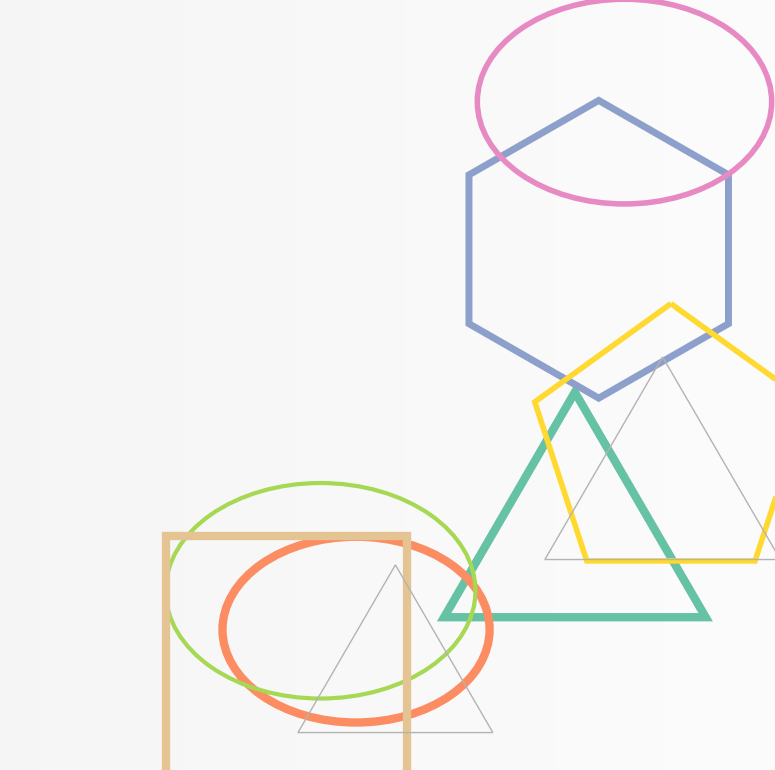[{"shape": "triangle", "thickness": 3, "radius": 0.97, "center": [0.742, 0.296]}, {"shape": "oval", "thickness": 3, "radius": 0.86, "center": [0.459, 0.182]}, {"shape": "hexagon", "thickness": 2.5, "radius": 0.97, "center": [0.773, 0.676]}, {"shape": "oval", "thickness": 2, "radius": 0.95, "center": [0.806, 0.868]}, {"shape": "oval", "thickness": 1.5, "radius": 1.0, "center": [0.414, 0.233]}, {"shape": "pentagon", "thickness": 2, "radius": 0.92, "center": [0.866, 0.421]}, {"shape": "square", "thickness": 3, "radius": 0.78, "center": [0.37, 0.148]}, {"shape": "triangle", "thickness": 0.5, "radius": 0.73, "center": [0.51, 0.121]}, {"shape": "triangle", "thickness": 0.5, "radius": 0.88, "center": [0.855, 0.361]}]